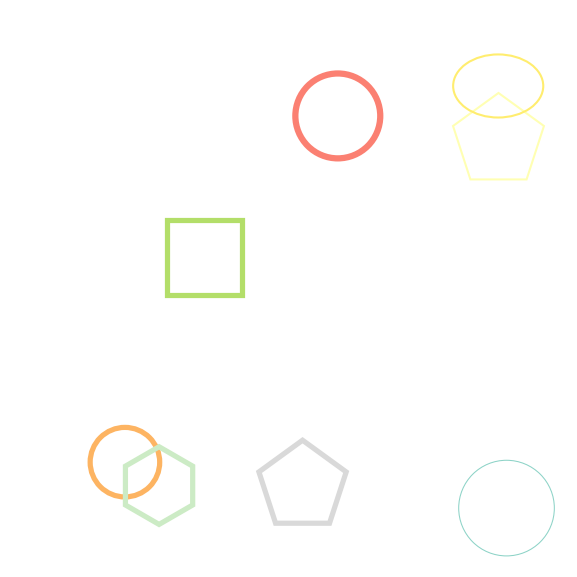[{"shape": "circle", "thickness": 0.5, "radius": 0.41, "center": [0.877, 0.119]}, {"shape": "pentagon", "thickness": 1, "radius": 0.41, "center": [0.863, 0.755]}, {"shape": "circle", "thickness": 3, "radius": 0.37, "center": [0.585, 0.798]}, {"shape": "circle", "thickness": 2.5, "radius": 0.3, "center": [0.216, 0.199]}, {"shape": "square", "thickness": 2.5, "radius": 0.33, "center": [0.354, 0.554]}, {"shape": "pentagon", "thickness": 2.5, "radius": 0.4, "center": [0.524, 0.157]}, {"shape": "hexagon", "thickness": 2.5, "radius": 0.34, "center": [0.275, 0.158]}, {"shape": "oval", "thickness": 1, "radius": 0.39, "center": [0.863, 0.85]}]